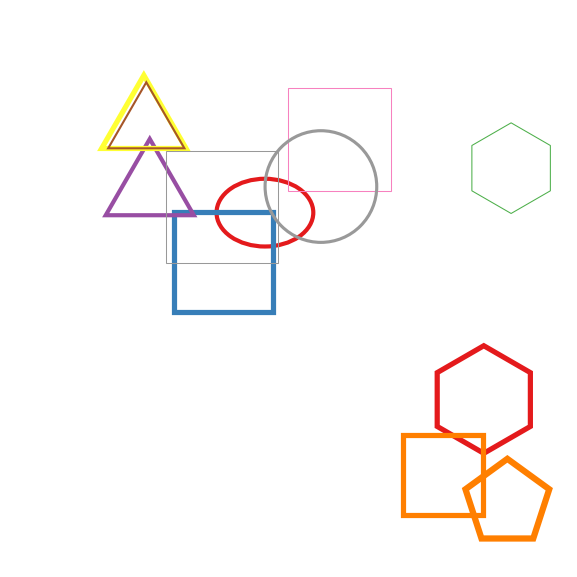[{"shape": "hexagon", "thickness": 2.5, "radius": 0.47, "center": [0.838, 0.307]}, {"shape": "oval", "thickness": 2, "radius": 0.42, "center": [0.459, 0.631]}, {"shape": "square", "thickness": 2.5, "radius": 0.43, "center": [0.387, 0.546]}, {"shape": "hexagon", "thickness": 0.5, "radius": 0.39, "center": [0.885, 0.708]}, {"shape": "triangle", "thickness": 2, "radius": 0.44, "center": [0.259, 0.67]}, {"shape": "pentagon", "thickness": 3, "radius": 0.38, "center": [0.879, 0.128]}, {"shape": "square", "thickness": 2.5, "radius": 0.35, "center": [0.767, 0.177]}, {"shape": "triangle", "thickness": 2.5, "radius": 0.42, "center": [0.249, 0.784]}, {"shape": "triangle", "thickness": 1, "radius": 0.38, "center": [0.253, 0.78]}, {"shape": "square", "thickness": 0.5, "radius": 0.45, "center": [0.588, 0.758]}, {"shape": "circle", "thickness": 1.5, "radius": 0.48, "center": [0.556, 0.676]}, {"shape": "square", "thickness": 0.5, "radius": 0.48, "center": [0.385, 0.641]}]